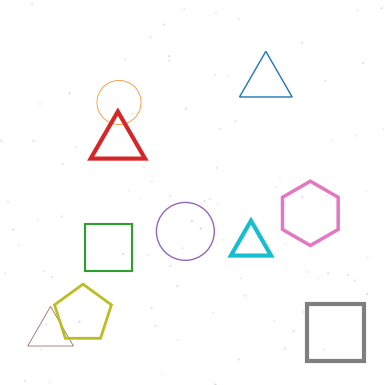[{"shape": "triangle", "thickness": 1, "radius": 0.39, "center": [0.69, 0.788]}, {"shape": "circle", "thickness": 0.5, "radius": 0.29, "center": [0.309, 0.734]}, {"shape": "square", "thickness": 1.5, "radius": 0.3, "center": [0.282, 0.356]}, {"shape": "triangle", "thickness": 3, "radius": 0.41, "center": [0.306, 0.629]}, {"shape": "circle", "thickness": 1, "radius": 0.38, "center": [0.481, 0.399]}, {"shape": "triangle", "thickness": 0.5, "radius": 0.34, "center": [0.131, 0.136]}, {"shape": "hexagon", "thickness": 2.5, "radius": 0.42, "center": [0.806, 0.446]}, {"shape": "square", "thickness": 3, "radius": 0.37, "center": [0.871, 0.136]}, {"shape": "pentagon", "thickness": 2, "radius": 0.39, "center": [0.215, 0.184]}, {"shape": "triangle", "thickness": 3, "radius": 0.3, "center": [0.652, 0.366]}]